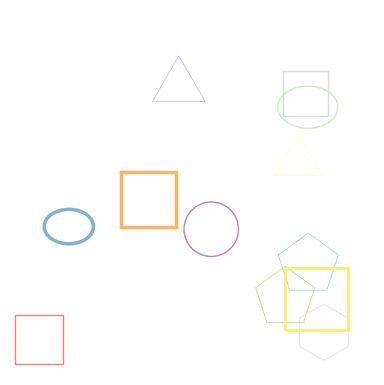[{"shape": "pentagon", "thickness": 0.5, "radius": 0.41, "center": [0.801, 0.313]}, {"shape": "triangle", "thickness": 0.5, "radius": 0.36, "center": [0.775, 0.58]}, {"shape": "triangle", "thickness": 0.5, "radius": 0.4, "center": [0.464, 0.776]}, {"shape": "square", "thickness": 1, "radius": 0.31, "center": [0.101, 0.118]}, {"shape": "oval", "thickness": 2.5, "radius": 0.32, "center": [0.179, 0.411]}, {"shape": "square", "thickness": 2.5, "radius": 0.35, "center": [0.386, 0.482]}, {"shape": "pentagon", "thickness": 0.5, "radius": 0.4, "center": [0.741, 0.228]}, {"shape": "hexagon", "thickness": 0.5, "radius": 0.37, "center": [0.841, 0.137]}, {"shape": "square", "thickness": 1, "radius": 0.29, "center": [0.793, 0.757]}, {"shape": "circle", "thickness": 1, "radius": 0.35, "center": [0.549, 0.405]}, {"shape": "oval", "thickness": 1, "radius": 0.39, "center": [0.8, 0.722]}, {"shape": "square", "thickness": 2, "radius": 0.41, "center": [0.823, 0.223]}]